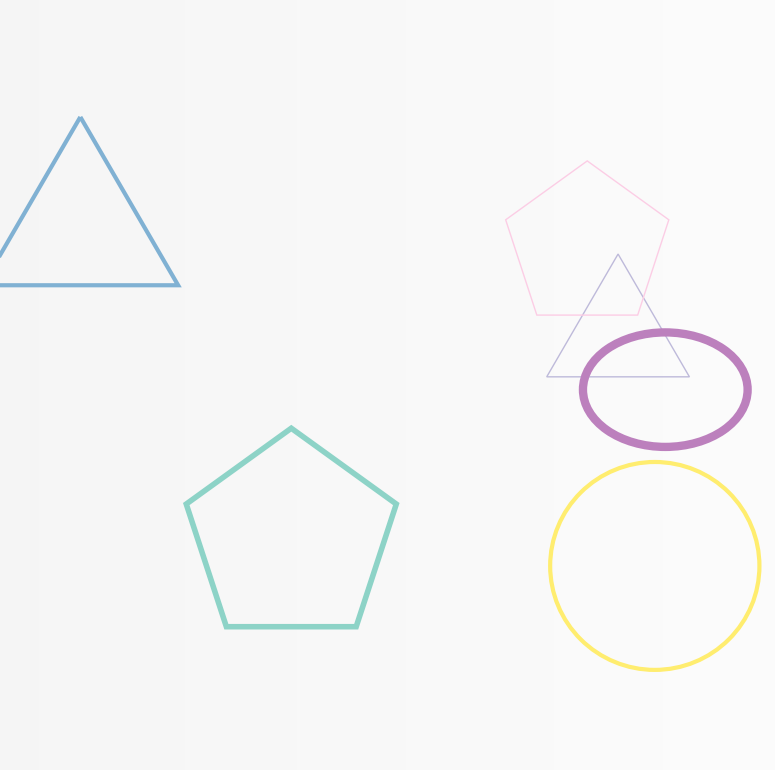[{"shape": "pentagon", "thickness": 2, "radius": 0.71, "center": [0.376, 0.301]}, {"shape": "triangle", "thickness": 0.5, "radius": 0.53, "center": [0.798, 0.564]}, {"shape": "triangle", "thickness": 1.5, "radius": 0.73, "center": [0.104, 0.702]}, {"shape": "pentagon", "thickness": 0.5, "radius": 0.55, "center": [0.758, 0.68]}, {"shape": "oval", "thickness": 3, "radius": 0.53, "center": [0.858, 0.494]}, {"shape": "circle", "thickness": 1.5, "radius": 0.68, "center": [0.845, 0.265]}]